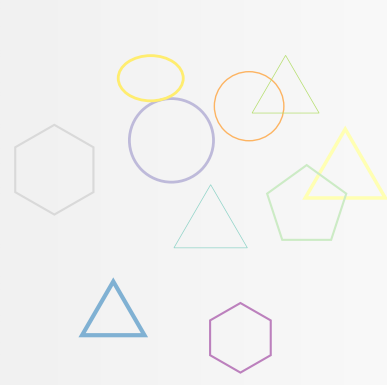[{"shape": "triangle", "thickness": 0.5, "radius": 0.55, "center": [0.544, 0.411]}, {"shape": "triangle", "thickness": 2.5, "radius": 0.6, "center": [0.891, 0.545]}, {"shape": "circle", "thickness": 2, "radius": 0.54, "center": [0.442, 0.635]}, {"shape": "triangle", "thickness": 3, "radius": 0.46, "center": [0.292, 0.176]}, {"shape": "circle", "thickness": 1, "radius": 0.45, "center": [0.643, 0.724]}, {"shape": "triangle", "thickness": 0.5, "radius": 0.5, "center": [0.737, 0.756]}, {"shape": "hexagon", "thickness": 1.5, "radius": 0.58, "center": [0.14, 0.559]}, {"shape": "hexagon", "thickness": 1.5, "radius": 0.45, "center": [0.62, 0.123]}, {"shape": "pentagon", "thickness": 1.5, "radius": 0.54, "center": [0.791, 0.464]}, {"shape": "oval", "thickness": 2, "radius": 0.42, "center": [0.389, 0.797]}]